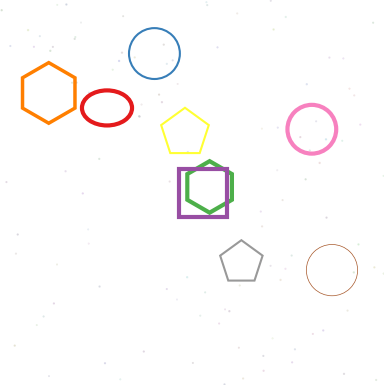[{"shape": "oval", "thickness": 3, "radius": 0.33, "center": [0.278, 0.72]}, {"shape": "circle", "thickness": 1.5, "radius": 0.33, "center": [0.401, 0.861]}, {"shape": "hexagon", "thickness": 3, "radius": 0.33, "center": [0.544, 0.515]}, {"shape": "square", "thickness": 3, "radius": 0.31, "center": [0.528, 0.498]}, {"shape": "hexagon", "thickness": 2.5, "radius": 0.39, "center": [0.127, 0.759]}, {"shape": "pentagon", "thickness": 1.5, "radius": 0.33, "center": [0.48, 0.655]}, {"shape": "circle", "thickness": 0.5, "radius": 0.33, "center": [0.862, 0.298]}, {"shape": "circle", "thickness": 3, "radius": 0.32, "center": [0.81, 0.664]}, {"shape": "pentagon", "thickness": 1.5, "radius": 0.29, "center": [0.627, 0.318]}]